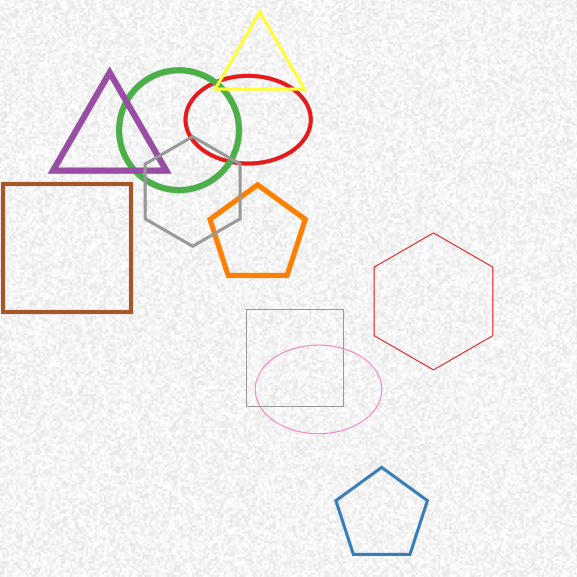[{"shape": "hexagon", "thickness": 0.5, "radius": 0.59, "center": [0.751, 0.477]}, {"shape": "oval", "thickness": 2, "radius": 0.54, "center": [0.43, 0.792]}, {"shape": "pentagon", "thickness": 1.5, "radius": 0.42, "center": [0.661, 0.106]}, {"shape": "circle", "thickness": 3, "radius": 0.52, "center": [0.31, 0.774]}, {"shape": "triangle", "thickness": 3, "radius": 0.57, "center": [0.19, 0.76]}, {"shape": "pentagon", "thickness": 2.5, "radius": 0.43, "center": [0.446, 0.592]}, {"shape": "triangle", "thickness": 1.5, "radius": 0.45, "center": [0.45, 0.889]}, {"shape": "square", "thickness": 2, "radius": 0.55, "center": [0.116, 0.57]}, {"shape": "oval", "thickness": 0.5, "radius": 0.55, "center": [0.552, 0.325]}, {"shape": "square", "thickness": 0.5, "radius": 0.42, "center": [0.51, 0.38]}, {"shape": "hexagon", "thickness": 1.5, "radius": 0.47, "center": [0.334, 0.668]}]